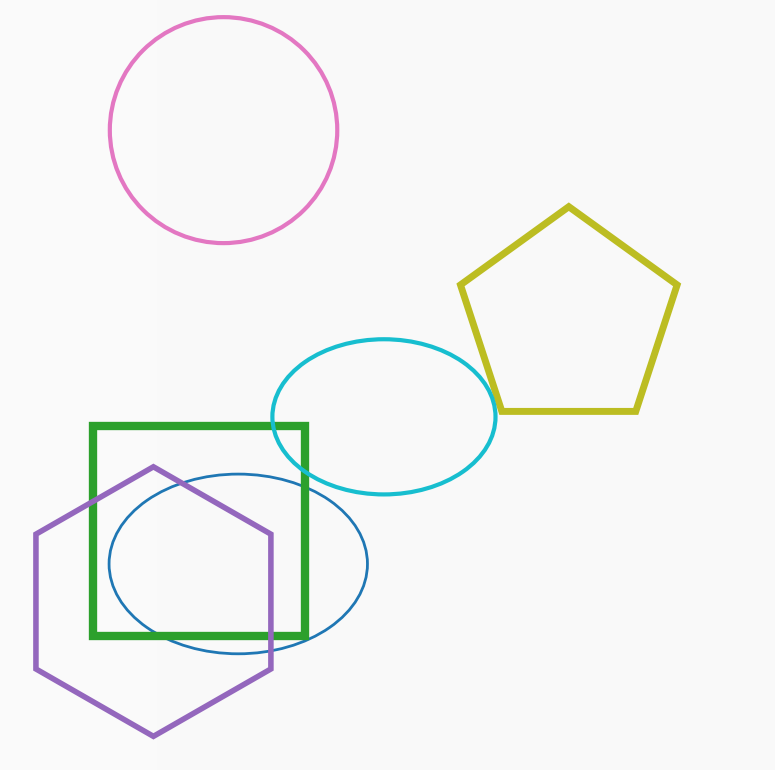[{"shape": "oval", "thickness": 1, "radius": 0.83, "center": [0.307, 0.268]}, {"shape": "square", "thickness": 3, "radius": 0.68, "center": [0.257, 0.31]}, {"shape": "hexagon", "thickness": 2, "radius": 0.88, "center": [0.198, 0.219]}, {"shape": "circle", "thickness": 1.5, "radius": 0.73, "center": [0.288, 0.831]}, {"shape": "pentagon", "thickness": 2.5, "radius": 0.73, "center": [0.734, 0.585]}, {"shape": "oval", "thickness": 1.5, "radius": 0.72, "center": [0.495, 0.459]}]